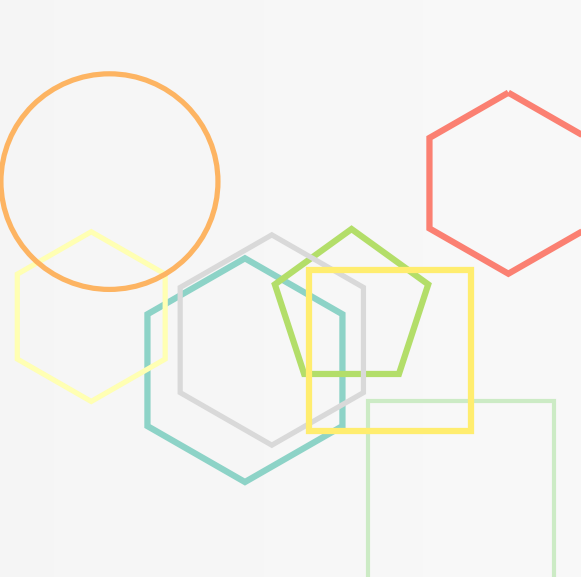[{"shape": "hexagon", "thickness": 3, "radius": 0.97, "center": [0.421, 0.358]}, {"shape": "hexagon", "thickness": 2.5, "radius": 0.73, "center": [0.157, 0.451]}, {"shape": "hexagon", "thickness": 3, "radius": 0.78, "center": [0.875, 0.682]}, {"shape": "circle", "thickness": 2.5, "radius": 0.93, "center": [0.188, 0.685]}, {"shape": "pentagon", "thickness": 3, "radius": 0.69, "center": [0.605, 0.464]}, {"shape": "hexagon", "thickness": 2.5, "radius": 0.91, "center": [0.468, 0.41]}, {"shape": "square", "thickness": 2, "radius": 0.8, "center": [0.793, 0.145]}, {"shape": "square", "thickness": 3, "radius": 0.7, "center": [0.671, 0.393]}]